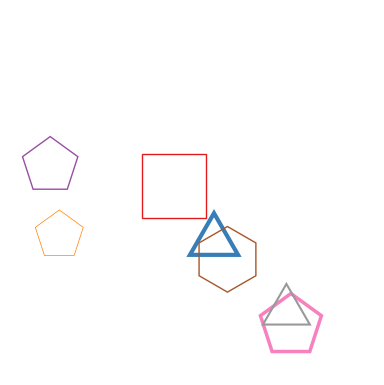[{"shape": "square", "thickness": 1, "radius": 0.41, "center": [0.452, 0.517]}, {"shape": "triangle", "thickness": 3, "radius": 0.36, "center": [0.556, 0.374]}, {"shape": "pentagon", "thickness": 1, "radius": 0.38, "center": [0.13, 0.57]}, {"shape": "pentagon", "thickness": 0.5, "radius": 0.33, "center": [0.154, 0.389]}, {"shape": "hexagon", "thickness": 1, "radius": 0.43, "center": [0.591, 0.326]}, {"shape": "pentagon", "thickness": 2.5, "radius": 0.42, "center": [0.756, 0.154]}, {"shape": "triangle", "thickness": 1.5, "radius": 0.35, "center": [0.744, 0.192]}]